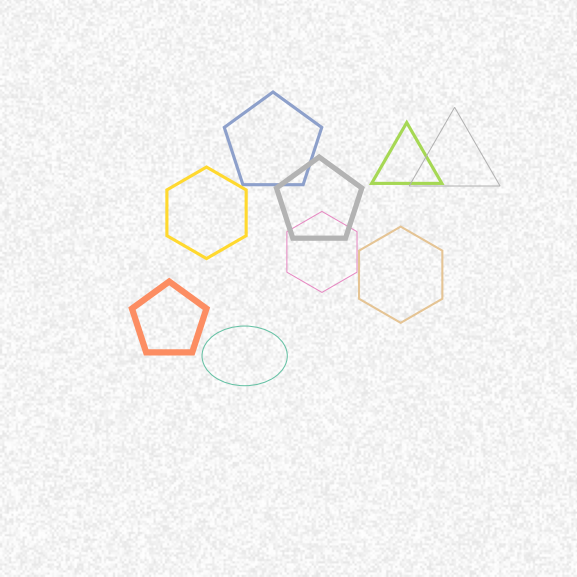[{"shape": "oval", "thickness": 0.5, "radius": 0.37, "center": [0.424, 0.383]}, {"shape": "pentagon", "thickness": 3, "radius": 0.34, "center": [0.293, 0.444]}, {"shape": "pentagon", "thickness": 1.5, "radius": 0.44, "center": [0.473, 0.751]}, {"shape": "hexagon", "thickness": 0.5, "radius": 0.35, "center": [0.557, 0.563]}, {"shape": "triangle", "thickness": 1.5, "radius": 0.35, "center": [0.704, 0.717]}, {"shape": "hexagon", "thickness": 1.5, "radius": 0.4, "center": [0.358, 0.631]}, {"shape": "hexagon", "thickness": 1, "radius": 0.42, "center": [0.694, 0.523]}, {"shape": "triangle", "thickness": 0.5, "radius": 0.45, "center": [0.787, 0.722]}, {"shape": "pentagon", "thickness": 2.5, "radius": 0.39, "center": [0.553, 0.65]}]